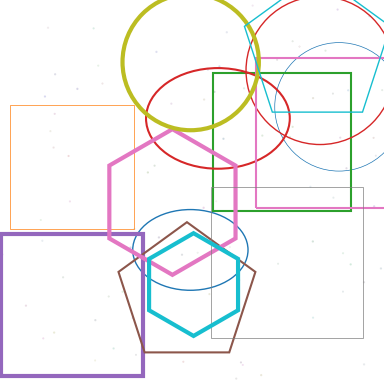[{"shape": "oval", "thickness": 1, "radius": 0.75, "center": [0.494, 0.351]}, {"shape": "circle", "thickness": 0.5, "radius": 0.83, "center": [0.88, 0.722]}, {"shape": "square", "thickness": 0.5, "radius": 0.81, "center": [0.187, 0.566]}, {"shape": "square", "thickness": 1.5, "radius": 0.89, "center": [0.733, 0.631]}, {"shape": "oval", "thickness": 1.5, "radius": 0.93, "center": [0.566, 0.692]}, {"shape": "circle", "thickness": 1, "radius": 0.96, "center": [0.831, 0.817]}, {"shape": "square", "thickness": 3, "radius": 0.92, "center": [0.188, 0.208]}, {"shape": "pentagon", "thickness": 1.5, "radius": 0.93, "center": [0.486, 0.236]}, {"shape": "square", "thickness": 1.5, "radius": 0.97, "center": [0.859, 0.654]}, {"shape": "hexagon", "thickness": 3, "radius": 0.95, "center": [0.448, 0.475]}, {"shape": "square", "thickness": 0.5, "radius": 0.98, "center": [0.746, 0.318]}, {"shape": "circle", "thickness": 3, "radius": 0.89, "center": [0.495, 0.839]}, {"shape": "pentagon", "thickness": 1, "radius": 1.0, "center": [0.824, 0.87]}, {"shape": "hexagon", "thickness": 3, "radius": 0.67, "center": [0.503, 0.261]}]